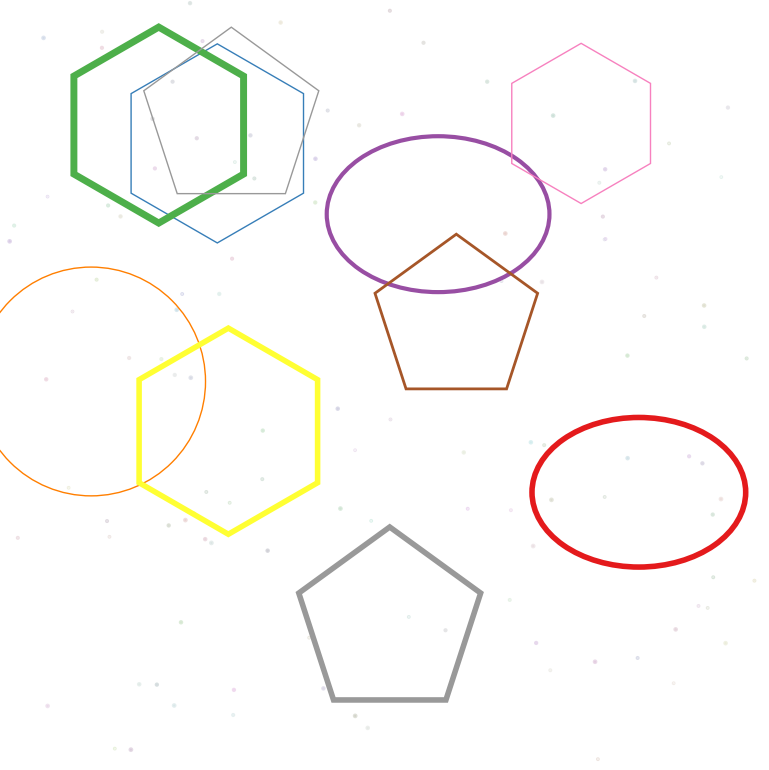[{"shape": "oval", "thickness": 2, "radius": 0.69, "center": [0.83, 0.361]}, {"shape": "hexagon", "thickness": 0.5, "radius": 0.65, "center": [0.282, 0.814]}, {"shape": "hexagon", "thickness": 2.5, "radius": 0.64, "center": [0.206, 0.838]}, {"shape": "oval", "thickness": 1.5, "radius": 0.72, "center": [0.569, 0.722]}, {"shape": "circle", "thickness": 0.5, "radius": 0.74, "center": [0.118, 0.505]}, {"shape": "hexagon", "thickness": 2, "radius": 0.67, "center": [0.297, 0.44]}, {"shape": "pentagon", "thickness": 1, "radius": 0.56, "center": [0.593, 0.585]}, {"shape": "hexagon", "thickness": 0.5, "radius": 0.52, "center": [0.755, 0.84]}, {"shape": "pentagon", "thickness": 0.5, "radius": 0.6, "center": [0.3, 0.845]}, {"shape": "pentagon", "thickness": 2, "radius": 0.62, "center": [0.506, 0.191]}]